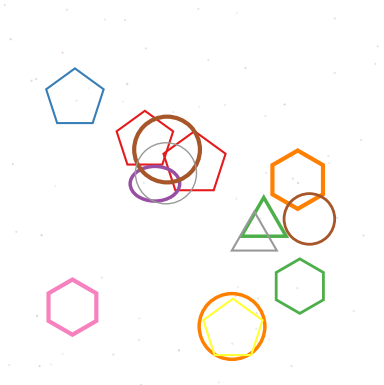[{"shape": "pentagon", "thickness": 1.5, "radius": 0.42, "center": [0.505, 0.574]}, {"shape": "pentagon", "thickness": 1.5, "radius": 0.39, "center": [0.376, 0.635]}, {"shape": "pentagon", "thickness": 1.5, "radius": 0.39, "center": [0.195, 0.744]}, {"shape": "triangle", "thickness": 2.5, "radius": 0.34, "center": [0.685, 0.42]}, {"shape": "hexagon", "thickness": 2, "radius": 0.35, "center": [0.779, 0.257]}, {"shape": "oval", "thickness": 2.5, "radius": 0.32, "center": [0.402, 0.523]}, {"shape": "circle", "thickness": 2.5, "radius": 0.43, "center": [0.603, 0.152]}, {"shape": "hexagon", "thickness": 3, "radius": 0.38, "center": [0.773, 0.533]}, {"shape": "pentagon", "thickness": 1.5, "radius": 0.41, "center": [0.605, 0.143]}, {"shape": "circle", "thickness": 2, "radius": 0.33, "center": [0.804, 0.431]}, {"shape": "circle", "thickness": 3, "radius": 0.43, "center": [0.434, 0.612]}, {"shape": "hexagon", "thickness": 3, "radius": 0.36, "center": [0.188, 0.202]}, {"shape": "triangle", "thickness": 1.5, "radius": 0.34, "center": [0.661, 0.383]}, {"shape": "circle", "thickness": 1, "radius": 0.4, "center": [0.431, 0.55]}]